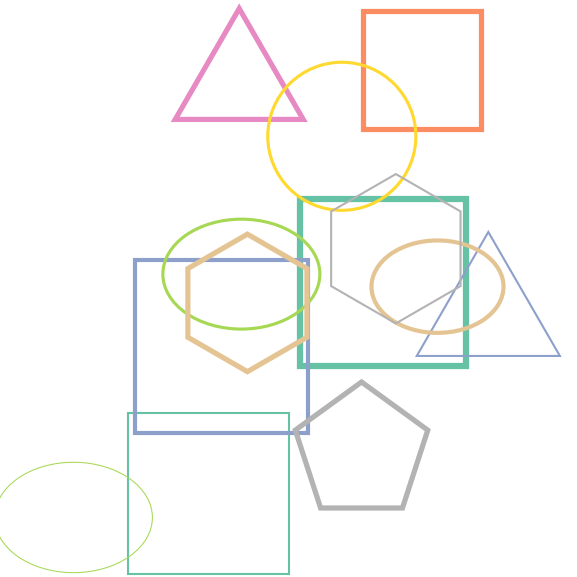[{"shape": "square", "thickness": 1, "radius": 0.7, "center": [0.361, 0.144]}, {"shape": "square", "thickness": 3, "radius": 0.72, "center": [0.664, 0.51]}, {"shape": "square", "thickness": 2.5, "radius": 0.51, "center": [0.731, 0.878]}, {"shape": "triangle", "thickness": 1, "radius": 0.72, "center": [0.846, 0.454]}, {"shape": "square", "thickness": 2, "radius": 0.75, "center": [0.384, 0.399]}, {"shape": "triangle", "thickness": 2.5, "radius": 0.64, "center": [0.414, 0.856]}, {"shape": "oval", "thickness": 1.5, "radius": 0.68, "center": [0.418, 0.524]}, {"shape": "oval", "thickness": 0.5, "radius": 0.68, "center": [0.127, 0.103]}, {"shape": "circle", "thickness": 1.5, "radius": 0.64, "center": [0.592, 0.763]}, {"shape": "oval", "thickness": 2, "radius": 0.57, "center": [0.758, 0.503]}, {"shape": "hexagon", "thickness": 2.5, "radius": 0.6, "center": [0.428, 0.475]}, {"shape": "pentagon", "thickness": 2.5, "radius": 0.6, "center": [0.626, 0.217]}, {"shape": "hexagon", "thickness": 1, "radius": 0.65, "center": [0.685, 0.568]}]